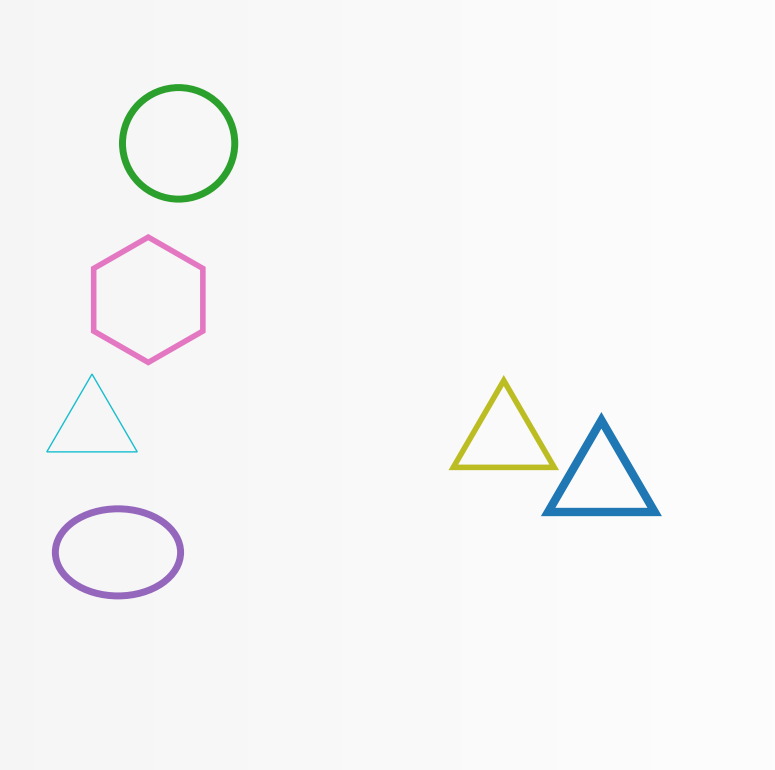[{"shape": "triangle", "thickness": 3, "radius": 0.4, "center": [0.776, 0.375]}, {"shape": "circle", "thickness": 2.5, "radius": 0.36, "center": [0.23, 0.814]}, {"shape": "oval", "thickness": 2.5, "radius": 0.4, "center": [0.152, 0.283]}, {"shape": "hexagon", "thickness": 2, "radius": 0.41, "center": [0.191, 0.611]}, {"shape": "triangle", "thickness": 2, "radius": 0.38, "center": [0.65, 0.431]}, {"shape": "triangle", "thickness": 0.5, "radius": 0.34, "center": [0.119, 0.447]}]